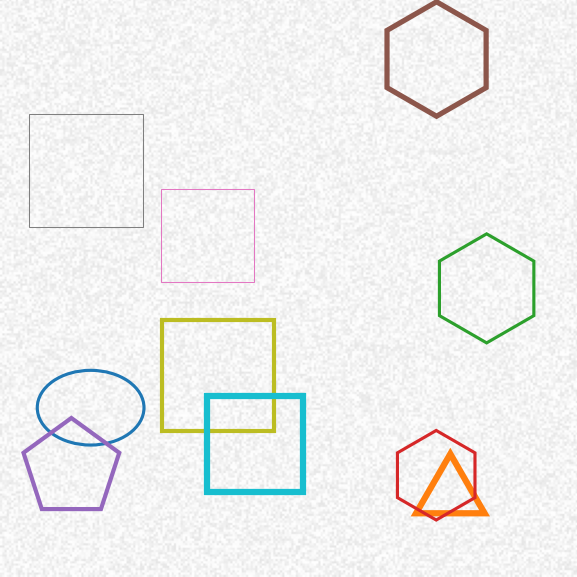[{"shape": "oval", "thickness": 1.5, "radius": 0.46, "center": [0.157, 0.293]}, {"shape": "triangle", "thickness": 3, "radius": 0.34, "center": [0.78, 0.145]}, {"shape": "hexagon", "thickness": 1.5, "radius": 0.47, "center": [0.843, 0.5]}, {"shape": "hexagon", "thickness": 1.5, "radius": 0.39, "center": [0.755, 0.176]}, {"shape": "pentagon", "thickness": 2, "radius": 0.44, "center": [0.124, 0.188]}, {"shape": "hexagon", "thickness": 2.5, "radius": 0.5, "center": [0.756, 0.897]}, {"shape": "square", "thickness": 0.5, "radius": 0.4, "center": [0.36, 0.591]}, {"shape": "square", "thickness": 0.5, "radius": 0.49, "center": [0.149, 0.704]}, {"shape": "square", "thickness": 2, "radius": 0.48, "center": [0.378, 0.349]}, {"shape": "square", "thickness": 3, "radius": 0.42, "center": [0.441, 0.23]}]